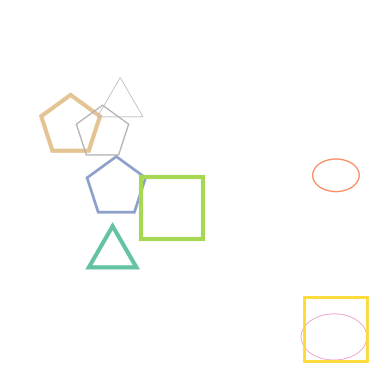[{"shape": "triangle", "thickness": 3, "radius": 0.36, "center": [0.293, 0.341]}, {"shape": "oval", "thickness": 1, "radius": 0.3, "center": [0.873, 0.545]}, {"shape": "pentagon", "thickness": 2, "radius": 0.4, "center": [0.302, 0.513]}, {"shape": "oval", "thickness": 0.5, "radius": 0.43, "center": [0.868, 0.125]}, {"shape": "square", "thickness": 3, "radius": 0.4, "center": [0.446, 0.461]}, {"shape": "square", "thickness": 2, "radius": 0.41, "center": [0.871, 0.145]}, {"shape": "pentagon", "thickness": 3, "radius": 0.4, "center": [0.183, 0.673]}, {"shape": "triangle", "thickness": 0.5, "radius": 0.34, "center": [0.312, 0.731]}, {"shape": "pentagon", "thickness": 1, "radius": 0.36, "center": [0.266, 0.655]}]